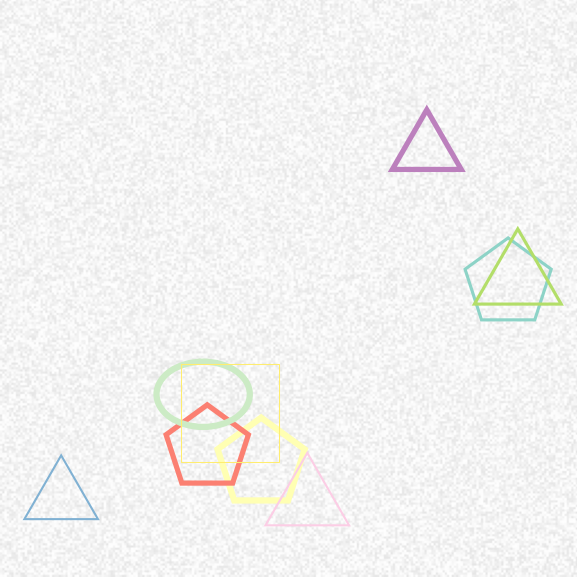[{"shape": "pentagon", "thickness": 1.5, "radius": 0.39, "center": [0.88, 0.509]}, {"shape": "pentagon", "thickness": 3, "radius": 0.4, "center": [0.452, 0.197]}, {"shape": "pentagon", "thickness": 2.5, "radius": 0.37, "center": [0.359, 0.223]}, {"shape": "triangle", "thickness": 1, "radius": 0.37, "center": [0.106, 0.137]}, {"shape": "triangle", "thickness": 1.5, "radius": 0.43, "center": [0.897, 0.516]}, {"shape": "triangle", "thickness": 1, "radius": 0.42, "center": [0.532, 0.131]}, {"shape": "triangle", "thickness": 2.5, "radius": 0.34, "center": [0.739, 0.74]}, {"shape": "oval", "thickness": 3, "radius": 0.4, "center": [0.352, 0.316]}, {"shape": "square", "thickness": 0.5, "radius": 0.42, "center": [0.399, 0.284]}]